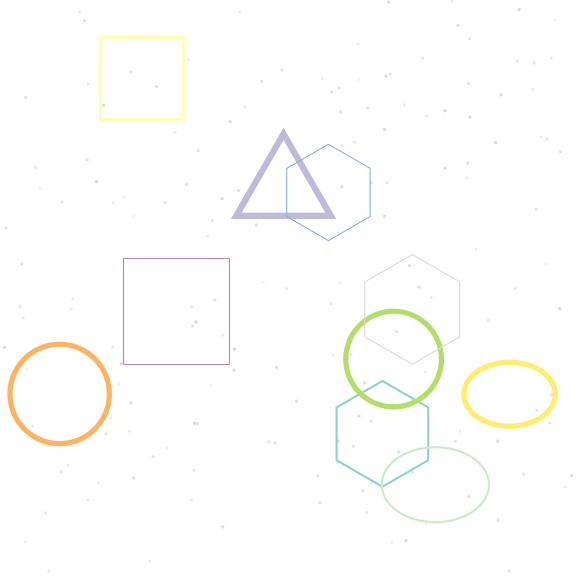[{"shape": "hexagon", "thickness": 1, "radius": 0.46, "center": [0.662, 0.248]}, {"shape": "square", "thickness": 1.5, "radius": 0.36, "center": [0.245, 0.864]}, {"shape": "triangle", "thickness": 3, "radius": 0.47, "center": [0.491, 0.673]}, {"shape": "hexagon", "thickness": 0.5, "radius": 0.42, "center": [0.569, 0.666]}, {"shape": "circle", "thickness": 2.5, "radius": 0.43, "center": [0.103, 0.317]}, {"shape": "circle", "thickness": 2.5, "radius": 0.41, "center": [0.682, 0.377]}, {"shape": "hexagon", "thickness": 0.5, "radius": 0.47, "center": [0.714, 0.463]}, {"shape": "square", "thickness": 0.5, "radius": 0.46, "center": [0.305, 0.461]}, {"shape": "oval", "thickness": 1, "radius": 0.46, "center": [0.754, 0.16]}, {"shape": "oval", "thickness": 2.5, "radius": 0.4, "center": [0.882, 0.317]}]